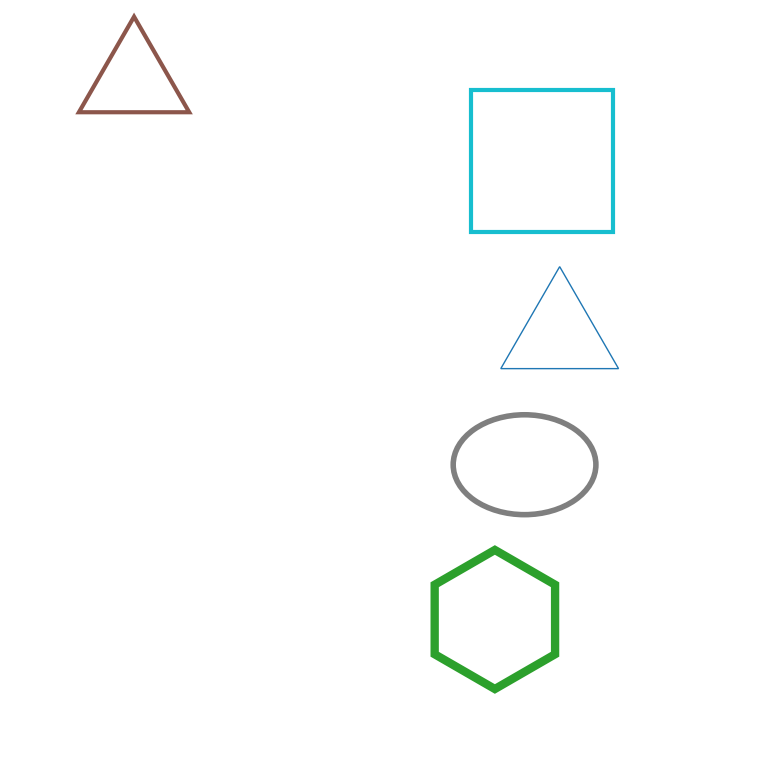[{"shape": "triangle", "thickness": 0.5, "radius": 0.44, "center": [0.727, 0.565]}, {"shape": "hexagon", "thickness": 3, "radius": 0.45, "center": [0.643, 0.195]}, {"shape": "triangle", "thickness": 1.5, "radius": 0.41, "center": [0.174, 0.896]}, {"shape": "oval", "thickness": 2, "radius": 0.46, "center": [0.681, 0.396]}, {"shape": "square", "thickness": 1.5, "radius": 0.46, "center": [0.704, 0.791]}]